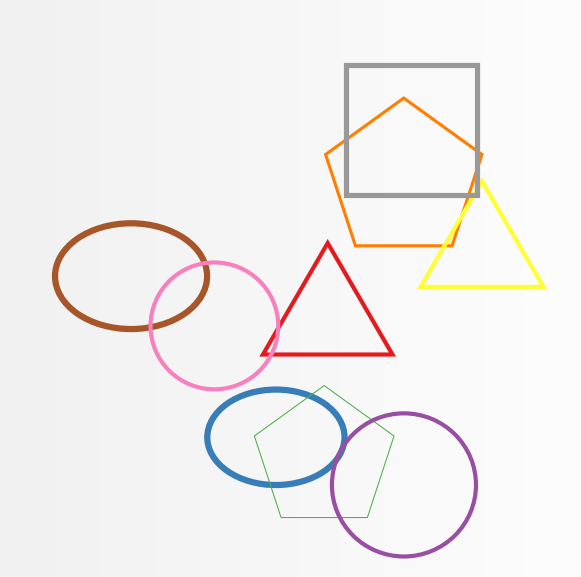[{"shape": "triangle", "thickness": 2, "radius": 0.64, "center": [0.564, 0.45]}, {"shape": "oval", "thickness": 3, "radius": 0.59, "center": [0.475, 0.242]}, {"shape": "pentagon", "thickness": 0.5, "radius": 0.63, "center": [0.558, 0.205]}, {"shape": "circle", "thickness": 2, "radius": 0.62, "center": [0.695, 0.159]}, {"shape": "pentagon", "thickness": 1.5, "radius": 0.71, "center": [0.695, 0.688]}, {"shape": "triangle", "thickness": 2, "radius": 0.61, "center": [0.829, 0.563]}, {"shape": "oval", "thickness": 3, "radius": 0.65, "center": [0.225, 0.521]}, {"shape": "circle", "thickness": 2, "radius": 0.55, "center": [0.369, 0.435]}, {"shape": "square", "thickness": 2.5, "radius": 0.56, "center": [0.708, 0.774]}]